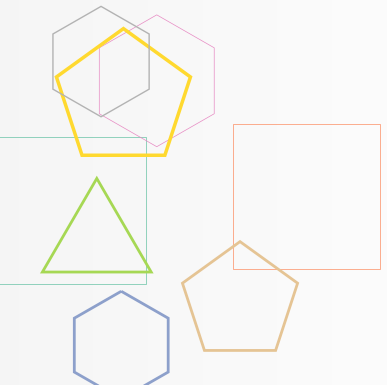[{"shape": "square", "thickness": 0.5, "radius": 0.95, "center": [0.186, 0.453]}, {"shape": "square", "thickness": 0.5, "radius": 0.94, "center": [0.791, 0.489]}, {"shape": "hexagon", "thickness": 2, "radius": 0.7, "center": [0.313, 0.104]}, {"shape": "hexagon", "thickness": 0.5, "radius": 0.86, "center": [0.405, 0.79]}, {"shape": "triangle", "thickness": 2, "radius": 0.81, "center": [0.25, 0.374]}, {"shape": "pentagon", "thickness": 2.5, "radius": 0.91, "center": [0.319, 0.744]}, {"shape": "pentagon", "thickness": 2, "radius": 0.78, "center": [0.619, 0.216]}, {"shape": "hexagon", "thickness": 1, "radius": 0.72, "center": [0.261, 0.84]}]